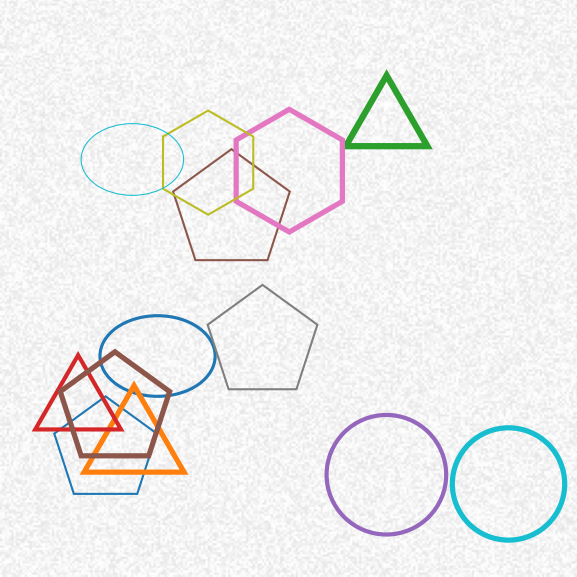[{"shape": "pentagon", "thickness": 1, "radius": 0.47, "center": [0.183, 0.219]}, {"shape": "oval", "thickness": 1.5, "radius": 0.5, "center": [0.273, 0.383]}, {"shape": "triangle", "thickness": 2.5, "radius": 0.5, "center": [0.232, 0.232]}, {"shape": "triangle", "thickness": 3, "radius": 0.41, "center": [0.669, 0.787]}, {"shape": "triangle", "thickness": 2, "radius": 0.43, "center": [0.135, 0.298]}, {"shape": "circle", "thickness": 2, "radius": 0.52, "center": [0.669, 0.177]}, {"shape": "pentagon", "thickness": 2.5, "radius": 0.5, "center": [0.199, 0.29]}, {"shape": "pentagon", "thickness": 1, "radius": 0.53, "center": [0.401, 0.635]}, {"shape": "hexagon", "thickness": 2.5, "radius": 0.53, "center": [0.501, 0.704]}, {"shape": "pentagon", "thickness": 1, "radius": 0.5, "center": [0.455, 0.406]}, {"shape": "hexagon", "thickness": 1, "radius": 0.45, "center": [0.36, 0.718]}, {"shape": "circle", "thickness": 2.5, "radius": 0.49, "center": [0.881, 0.161]}, {"shape": "oval", "thickness": 0.5, "radius": 0.44, "center": [0.229, 0.723]}]